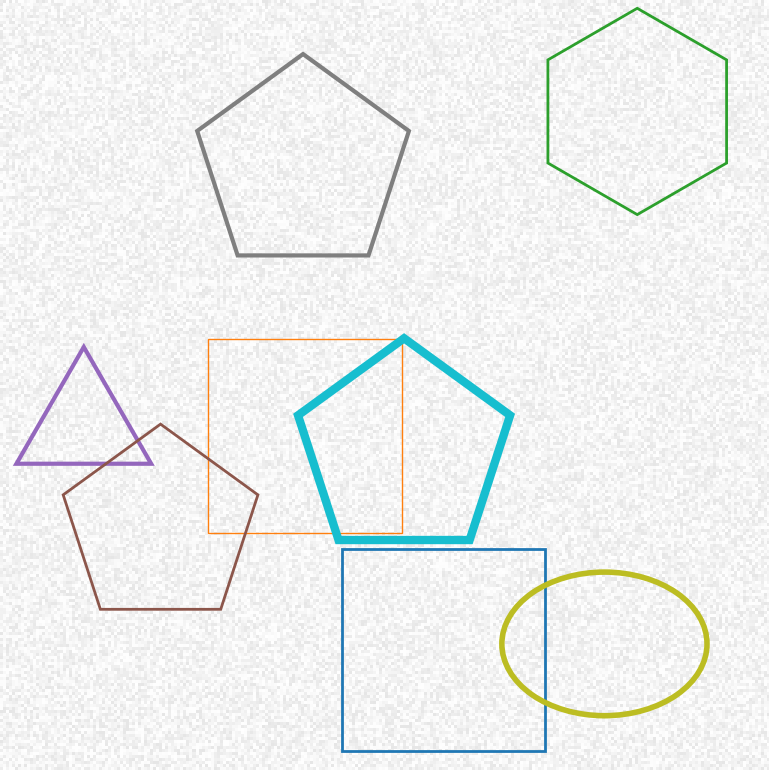[{"shape": "square", "thickness": 1, "radius": 0.66, "center": [0.576, 0.156]}, {"shape": "square", "thickness": 0.5, "radius": 0.63, "center": [0.397, 0.434]}, {"shape": "hexagon", "thickness": 1, "radius": 0.67, "center": [0.828, 0.855]}, {"shape": "triangle", "thickness": 1.5, "radius": 0.51, "center": [0.109, 0.448]}, {"shape": "pentagon", "thickness": 1, "radius": 0.66, "center": [0.209, 0.316]}, {"shape": "pentagon", "thickness": 1.5, "radius": 0.72, "center": [0.394, 0.785]}, {"shape": "oval", "thickness": 2, "radius": 0.67, "center": [0.785, 0.164]}, {"shape": "pentagon", "thickness": 3, "radius": 0.72, "center": [0.525, 0.416]}]